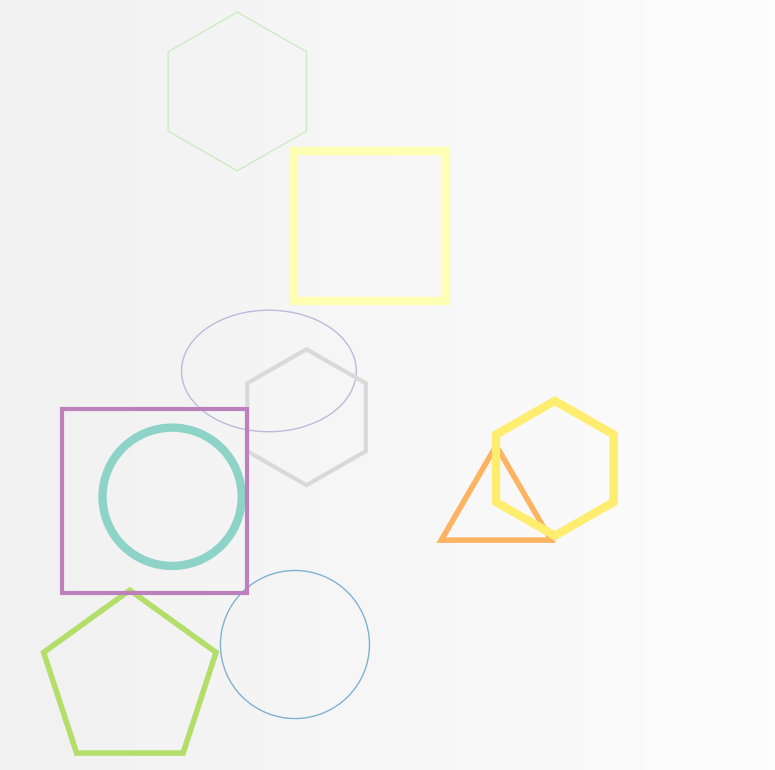[{"shape": "circle", "thickness": 3, "radius": 0.45, "center": [0.222, 0.355]}, {"shape": "square", "thickness": 3, "radius": 0.49, "center": [0.478, 0.706]}, {"shape": "oval", "thickness": 0.5, "radius": 0.56, "center": [0.347, 0.518]}, {"shape": "circle", "thickness": 0.5, "radius": 0.48, "center": [0.381, 0.163]}, {"shape": "triangle", "thickness": 2, "radius": 0.41, "center": [0.64, 0.339]}, {"shape": "pentagon", "thickness": 2, "radius": 0.58, "center": [0.168, 0.117]}, {"shape": "hexagon", "thickness": 1.5, "radius": 0.44, "center": [0.396, 0.458]}, {"shape": "square", "thickness": 1.5, "radius": 0.6, "center": [0.2, 0.35]}, {"shape": "hexagon", "thickness": 0.5, "radius": 0.52, "center": [0.306, 0.881]}, {"shape": "hexagon", "thickness": 3, "radius": 0.44, "center": [0.716, 0.392]}]